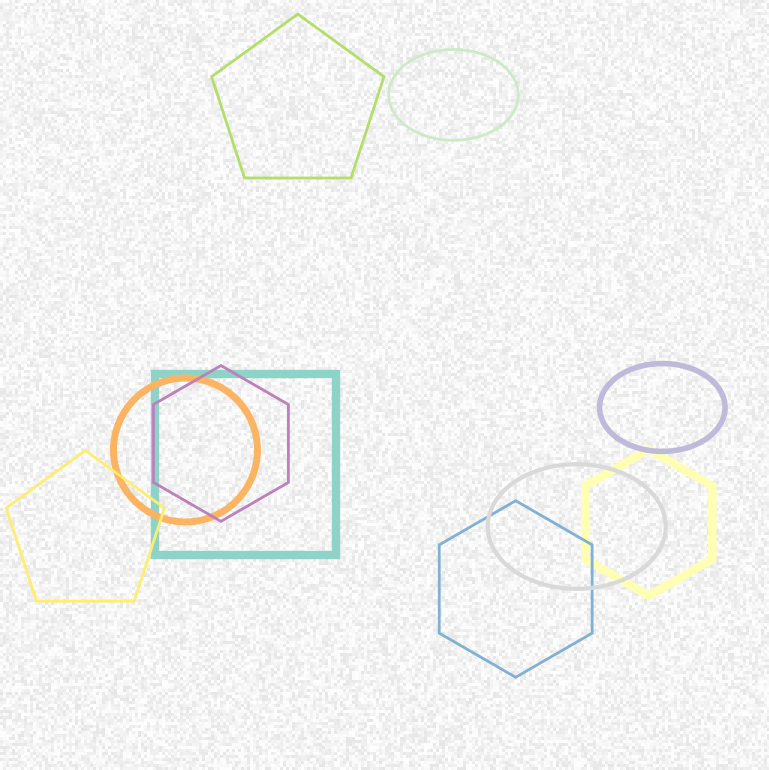[{"shape": "square", "thickness": 3, "radius": 0.59, "center": [0.319, 0.396]}, {"shape": "hexagon", "thickness": 3, "radius": 0.48, "center": [0.843, 0.321]}, {"shape": "oval", "thickness": 2, "radius": 0.41, "center": [0.86, 0.471]}, {"shape": "hexagon", "thickness": 1, "radius": 0.57, "center": [0.67, 0.235]}, {"shape": "circle", "thickness": 2.5, "radius": 0.47, "center": [0.241, 0.416]}, {"shape": "pentagon", "thickness": 1, "radius": 0.59, "center": [0.387, 0.864]}, {"shape": "oval", "thickness": 1.5, "radius": 0.58, "center": [0.749, 0.316]}, {"shape": "hexagon", "thickness": 1, "radius": 0.51, "center": [0.287, 0.424]}, {"shape": "oval", "thickness": 1, "radius": 0.42, "center": [0.589, 0.877]}, {"shape": "pentagon", "thickness": 1, "radius": 0.54, "center": [0.111, 0.307]}]